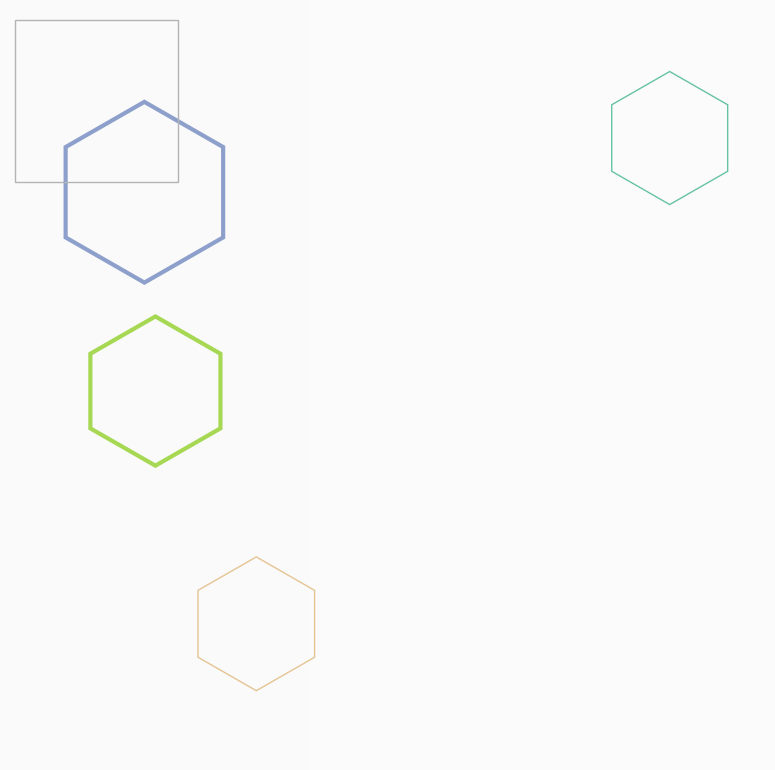[{"shape": "hexagon", "thickness": 0.5, "radius": 0.43, "center": [0.864, 0.821]}, {"shape": "hexagon", "thickness": 1.5, "radius": 0.59, "center": [0.186, 0.75]}, {"shape": "hexagon", "thickness": 1.5, "radius": 0.48, "center": [0.201, 0.492]}, {"shape": "hexagon", "thickness": 0.5, "radius": 0.43, "center": [0.331, 0.19]}, {"shape": "square", "thickness": 0.5, "radius": 0.53, "center": [0.124, 0.869]}]